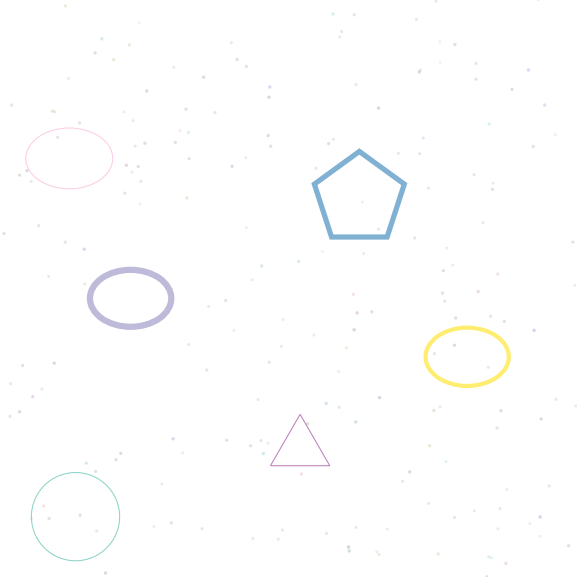[{"shape": "circle", "thickness": 0.5, "radius": 0.38, "center": [0.131, 0.104]}, {"shape": "oval", "thickness": 3, "radius": 0.35, "center": [0.226, 0.483]}, {"shape": "pentagon", "thickness": 2.5, "radius": 0.41, "center": [0.622, 0.655]}, {"shape": "oval", "thickness": 0.5, "radius": 0.38, "center": [0.12, 0.725]}, {"shape": "triangle", "thickness": 0.5, "radius": 0.3, "center": [0.52, 0.222]}, {"shape": "oval", "thickness": 2, "radius": 0.36, "center": [0.809, 0.381]}]